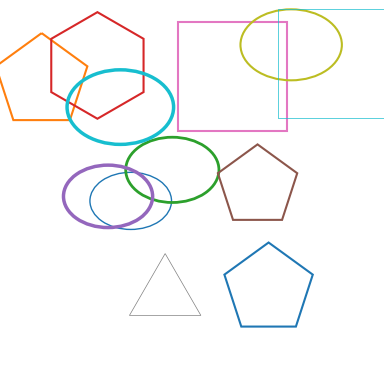[{"shape": "pentagon", "thickness": 1.5, "radius": 0.6, "center": [0.698, 0.249]}, {"shape": "oval", "thickness": 1, "radius": 0.53, "center": [0.34, 0.478]}, {"shape": "pentagon", "thickness": 1.5, "radius": 0.62, "center": [0.108, 0.789]}, {"shape": "oval", "thickness": 2, "radius": 0.61, "center": [0.448, 0.559]}, {"shape": "hexagon", "thickness": 1.5, "radius": 0.69, "center": [0.253, 0.83]}, {"shape": "oval", "thickness": 2.5, "radius": 0.58, "center": [0.281, 0.49]}, {"shape": "pentagon", "thickness": 1.5, "radius": 0.54, "center": [0.669, 0.517]}, {"shape": "square", "thickness": 1.5, "radius": 0.71, "center": [0.603, 0.802]}, {"shape": "triangle", "thickness": 0.5, "radius": 0.54, "center": [0.429, 0.234]}, {"shape": "oval", "thickness": 1.5, "radius": 0.66, "center": [0.756, 0.884]}, {"shape": "square", "thickness": 0.5, "radius": 0.7, "center": [0.863, 0.835]}, {"shape": "oval", "thickness": 2.5, "radius": 0.69, "center": [0.313, 0.722]}]